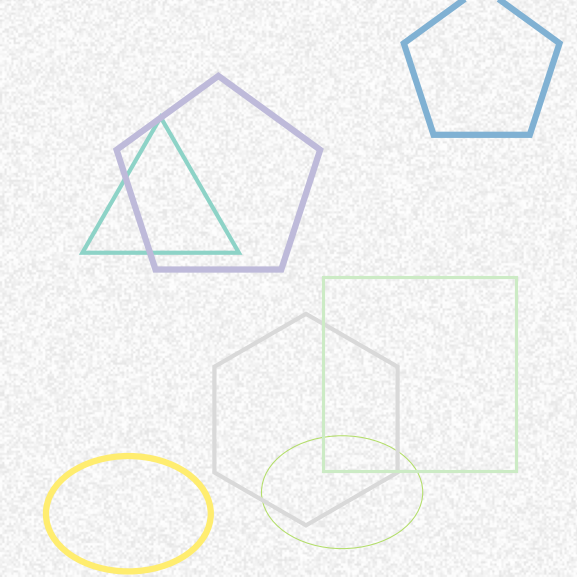[{"shape": "triangle", "thickness": 2, "radius": 0.78, "center": [0.278, 0.64]}, {"shape": "pentagon", "thickness": 3, "radius": 0.93, "center": [0.378, 0.682]}, {"shape": "pentagon", "thickness": 3, "radius": 0.71, "center": [0.834, 0.88]}, {"shape": "oval", "thickness": 0.5, "radius": 0.7, "center": [0.592, 0.147]}, {"shape": "hexagon", "thickness": 2, "radius": 0.92, "center": [0.53, 0.273]}, {"shape": "square", "thickness": 1.5, "radius": 0.84, "center": [0.727, 0.351]}, {"shape": "oval", "thickness": 3, "radius": 0.71, "center": [0.222, 0.11]}]